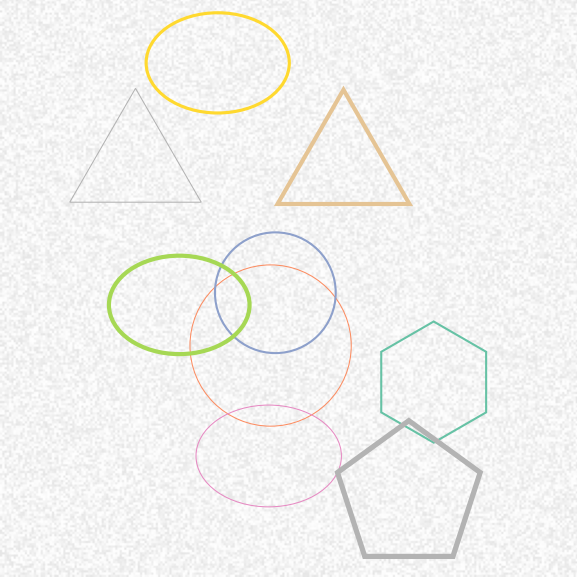[{"shape": "hexagon", "thickness": 1, "radius": 0.52, "center": [0.751, 0.338]}, {"shape": "circle", "thickness": 0.5, "radius": 0.7, "center": [0.469, 0.401]}, {"shape": "circle", "thickness": 1, "radius": 0.52, "center": [0.477, 0.492]}, {"shape": "oval", "thickness": 0.5, "radius": 0.63, "center": [0.465, 0.21]}, {"shape": "oval", "thickness": 2, "radius": 0.61, "center": [0.31, 0.471]}, {"shape": "oval", "thickness": 1.5, "radius": 0.62, "center": [0.377, 0.89]}, {"shape": "triangle", "thickness": 2, "radius": 0.66, "center": [0.595, 0.712]}, {"shape": "triangle", "thickness": 0.5, "radius": 0.66, "center": [0.235, 0.715]}, {"shape": "pentagon", "thickness": 2.5, "radius": 0.65, "center": [0.708, 0.141]}]